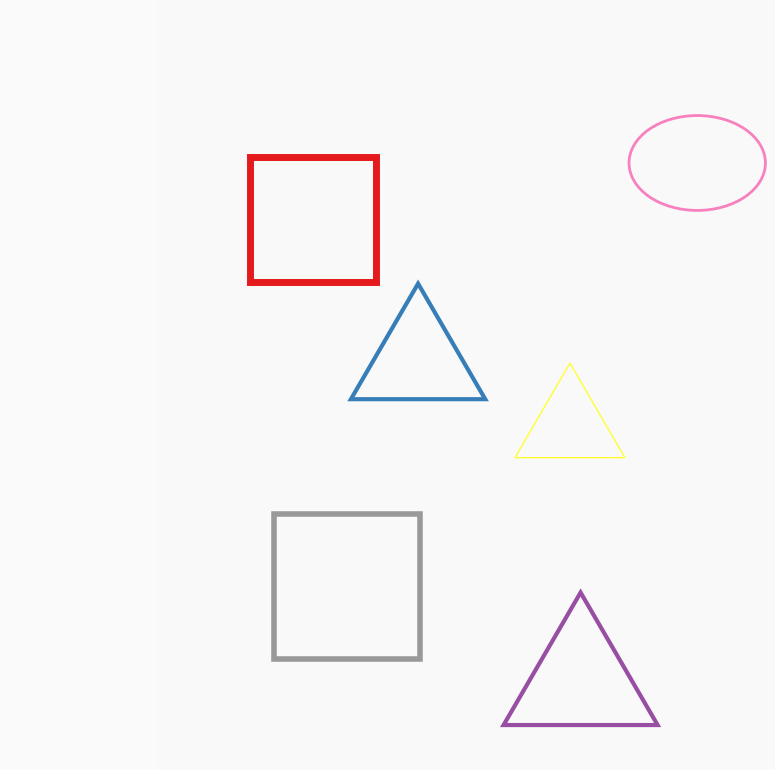[{"shape": "square", "thickness": 2.5, "radius": 0.41, "center": [0.404, 0.715]}, {"shape": "triangle", "thickness": 1.5, "radius": 0.5, "center": [0.539, 0.532]}, {"shape": "triangle", "thickness": 1.5, "radius": 0.57, "center": [0.749, 0.116]}, {"shape": "triangle", "thickness": 0.5, "radius": 0.41, "center": [0.735, 0.447]}, {"shape": "oval", "thickness": 1, "radius": 0.44, "center": [0.9, 0.788]}, {"shape": "square", "thickness": 2, "radius": 0.47, "center": [0.448, 0.238]}]